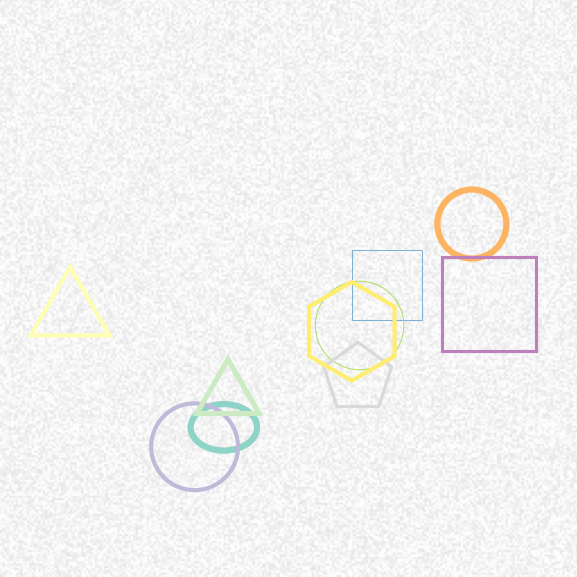[{"shape": "oval", "thickness": 3, "radius": 0.29, "center": [0.388, 0.259]}, {"shape": "triangle", "thickness": 2, "radius": 0.39, "center": [0.121, 0.458]}, {"shape": "circle", "thickness": 2, "radius": 0.38, "center": [0.337, 0.226]}, {"shape": "square", "thickness": 0.5, "radius": 0.3, "center": [0.67, 0.506]}, {"shape": "circle", "thickness": 3, "radius": 0.3, "center": [0.817, 0.611]}, {"shape": "circle", "thickness": 0.5, "radius": 0.38, "center": [0.623, 0.435]}, {"shape": "pentagon", "thickness": 1.5, "radius": 0.31, "center": [0.62, 0.345]}, {"shape": "square", "thickness": 1.5, "radius": 0.41, "center": [0.847, 0.473]}, {"shape": "triangle", "thickness": 2.5, "radius": 0.31, "center": [0.395, 0.314]}, {"shape": "hexagon", "thickness": 2, "radius": 0.43, "center": [0.609, 0.425]}]